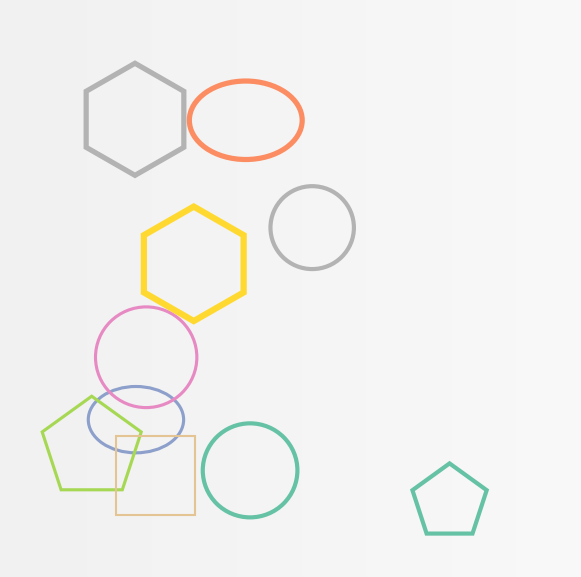[{"shape": "pentagon", "thickness": 2, "radius": 0.34, "center": [0.773, 0.13]}, {"shape": "circle", "thickness": 2, "radius": 0.41, "center": [0.43, 0.185]}, {"shape": "oval", "thickness": 2.5, "radius": 0.49, "center": [0.423, 0.791]}, {"shape": "oval", "thickness": 1.5, "radius": 0.41, "center": [0.234, 0.272]}, {"shape": "circle", "thickness": 1.5, "radius": 0.44, "center": [0.251, 0.381]}, {"shape": "pentagon", "thickness": 1.5, "radius": 0.45, "center": [0.158, 0.223]}, {"shape": "hexagon", "thickness": 3, "radius": 0.5, "center": [0.333, 0.542]}, {"shape": "square", "thickness": 1, "radius": 0.34, "center": [0.267, 0.176]}, {"shape": "hexagon", "thickness": 2.5, "radius": 0.49, "center": [0.232, 0.793]}, {"shape": "circle", "thickness": 2, "radius": 0.36, "center": [0.537, 0.605]}]